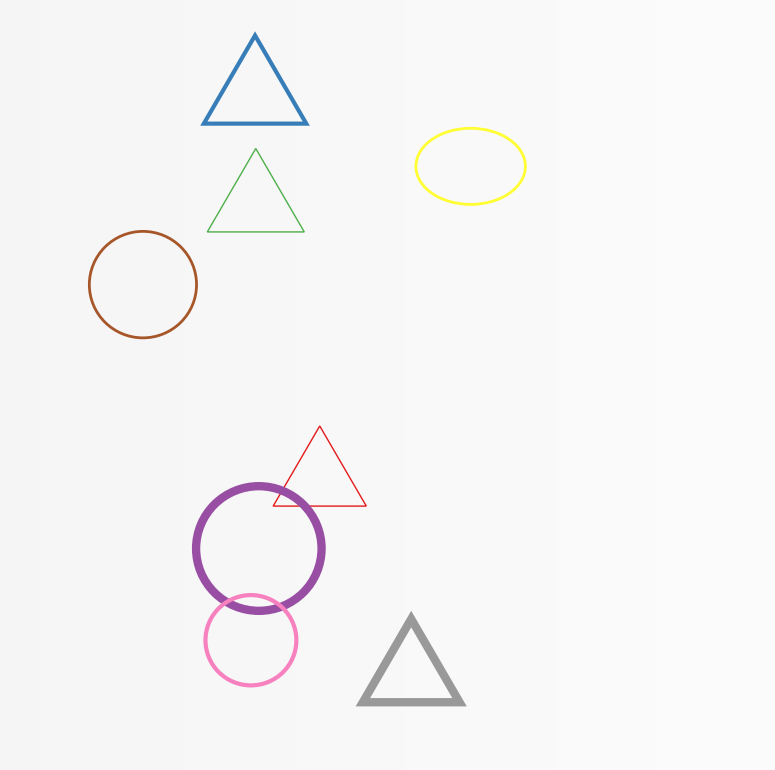[{"shape": "triangle", "thickness": 0.5, "radius": 0.35, "center": [0.413, 0.377]}, {"shape": "triangle", "thickness": 1.5, "radius": 0.38, "center": [0.329, 0.878]}, {"shape": "triangle", "thickness": 0.5, "radius": 0.36, "center": [0.33, 0.735]}, {"shape": "circle", "thickness": 3, "radius": 0.4, "center": [0.334, 0.288]}, {"shape": "oval", "thickness": 1, "radius": 0.35, "center": [0.607, 0.784]}, {"shape": "circle", "thickness": 1, "radius": 0.35, "center": [0.184, 0.63]}, {"shape": "circle", "thickness": 1.5, "radius": 0.29, "center": [0.324, 0.169]}, {"shape": "triangle", "thickness": 3, "radius": 0.36, "center": [0.531, 0.124]}]